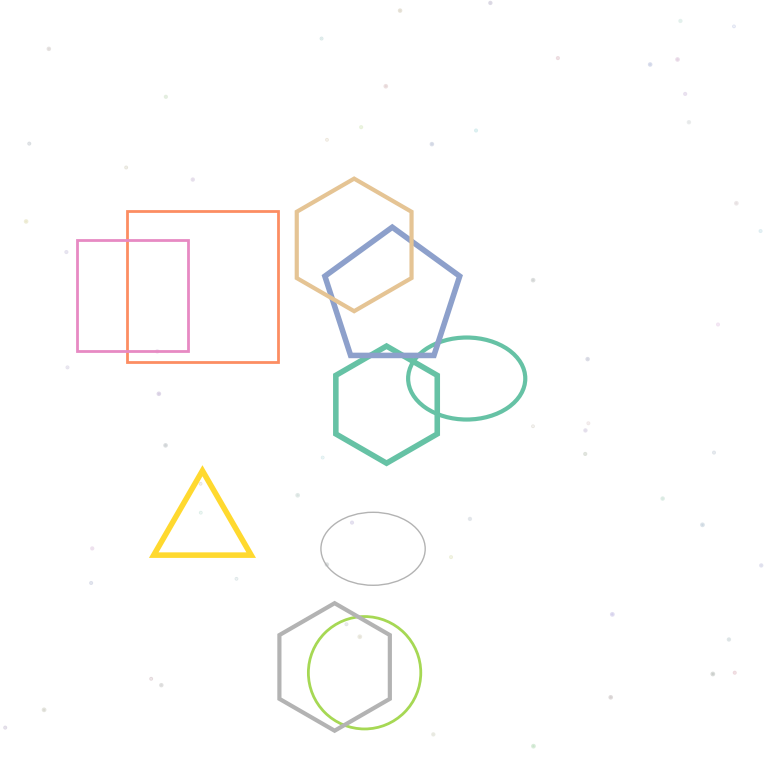[{"shape": "hexagon", "thickness": 2, "radius": 0.38, "center": [0.502, 0.474]}, {"shape": "oval", "thickness": 1.5, "radius": 0.38, "center": [0.606, 0.508]}, {"shape": "square", "thickness": 1, "radius": 0.49, "center": [0.263, 0.628]}, {"shape": "pentagon", "thickness": 2, "radius": 0.46, "center": [0.509, 0.613]}, {"shape": "square", "thickness": 1, "radius": 0.36, "center": [0.172, 0.616]}, {"shape": "circle", "thickness": 1, "radius": 0.36, "center": [0.473, 0.126]}, {"shape": "triangle", "thickness": 2, "radius": 0.37, "center": [0.263, 0.316]}, {"shape": "hexagon", "thickness": 1.5, "radius": 0.43, "center": [0.46, 0.682]}, {"shape": "hexagon", "thickness": 1.5, "radius": 0.41, "center": [0.435, 0.134]}, {"shape": "oval", "thickness": 0.5, "radius": 0.34, "center": [0.484, 0.287]}]